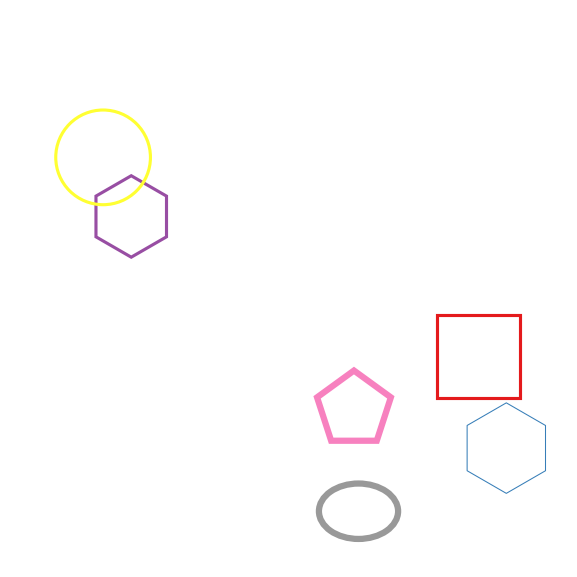[{"shape": "square", "thickness": 1.5, "radius": 0.36, "center": [0.828, 0.382]}, {"shape": "hexagon", "thickness": 0.5, "radius": 0.39, "center": [0.877, 0.223]}, {"shape": "hexagon", "thickness": 1.5, "radius": 0.35, "center": [0.227, 0.624]}, {"shape": "circle", "thickness": 1.5, "radius": 0.41, "center": [0.179, 0.727]}, {"shape": "pentagon", "thickness": 3, "radius": 0.34, "center": [0.613, 0.29]}, {"shape": "oval", "thickness": 3, "radius": 0.34, "center": [0.621, 0.114]}]